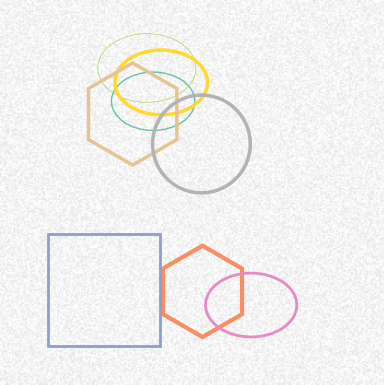[{"shape": "oval", "thickness": 1, "radius": 0.54, "center": [0.398, 0.737]}, {"shape": "hexagon", "thickness": 3, "radius": 0.59, "center": [0.526, 0.243]}, {"shape": "square", "thickness": 2, "radius": 0.73, "center": [0.271, 0.247]}, {"shape": "oval", "thickness": 2, "radius": 0.59, "center": [0.652, 0.208]}, {"shape": "oval", "thickness": 0.5, "radius": 0.64, "center": [0.381, 0.823]}, {"shape": "oval", "thickness": 2.5, "radius": 0.6, "center": [0.419, 0.786]}, {"shape": "hexagon", "thickness": 2.5, "radius": 0.66, "center": [0.345, 0.704]}, {"shape": "circle", "thickness": 2.5, "radius": 0.63, "center": [0.523, 0.626]}]